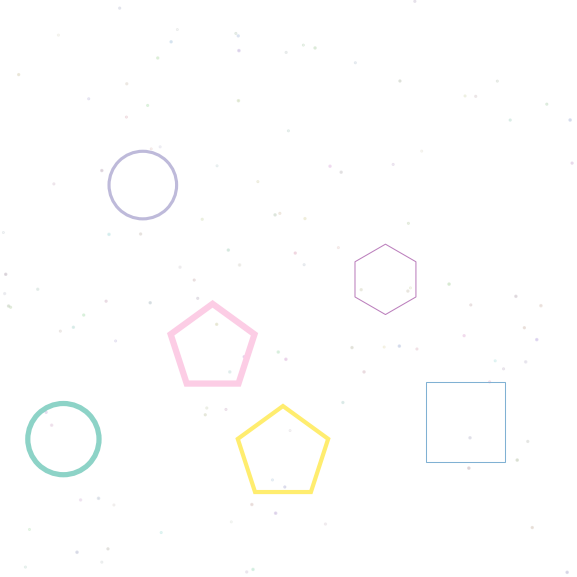[{"shape": "circle", "thickness": 2.5, "radius": 0.31, "center": [0.11, 0.239]}, {"shape": "circle", "thickness": 1.5, "radius": 0.29, "center": [0.247, 0.679]}, {"shape": "square", "thickness": 0.5, "radius": 0.34, "center": [0.806, 0.269]}, {"shape": "pentagon", "thickness": 3, "radius": 0.38, "center": [0.368, 0.397]}, {"shape": "hexagon", "thickness": 0.5, "radius": 0.3, "center": [0.667, 0.515]}, {"shape": "pentagon", "thickness": 2, "radius": 0.41, "center": [0.49, 0.214]}]